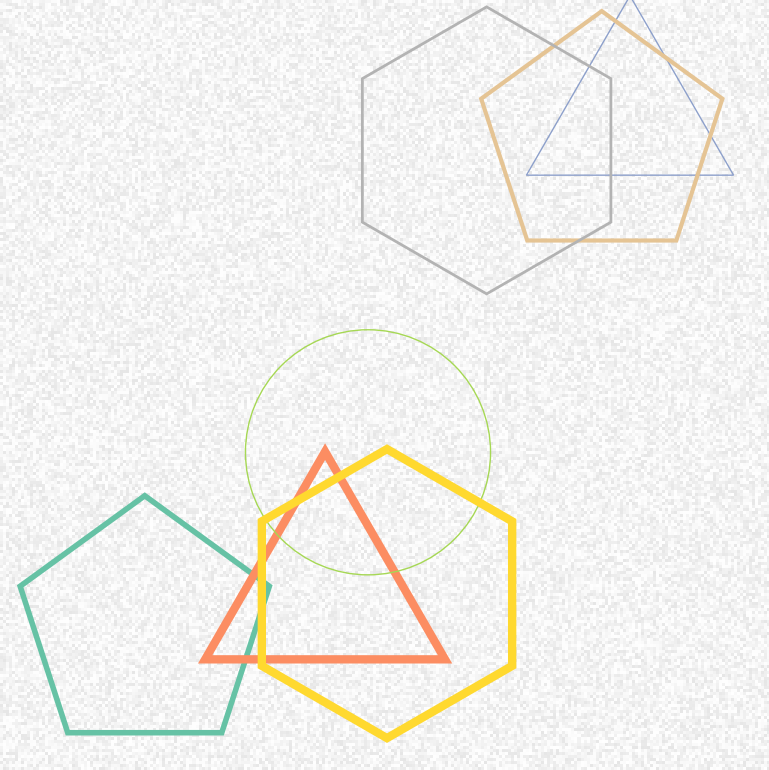[{"shape": "pentagon", "thickness": 2, "radius": 0.85, "center": [0.188, 0.186]}, {"shape": "triangle", "thickness": 3, "radius": 0.9, "center": [0.422, 0.234]}, {"shape": "triangle", "thickness": 0.5, "radius": 0.78, "center": [0.818, 0.85]}, {"shape": "circle", "thickness": 0.5, "radius": 0.8, "center": [0.478, 0.413]}, {"shape": "hexagon", "thickness": 3, "radius": 0.94, "center": [0.503, 0.229]}, {"shape": "pentagon", "thickness": 1.5, "radius": 0.82, "center": [0.782, 0.821]}, {"shape": "hexagon", "thickness": 1, "radius": 0.93, "center": [0.632, 0.805]}]